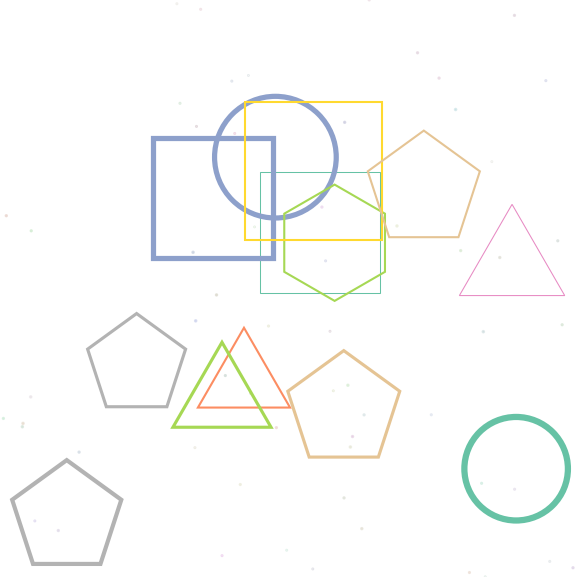[{"shape": "square", "thickness": 0.5, "radius": 0.52, "center": [0.554, 0.597]}, {"shape": "circle", "thickness": 3, "radius": 0.45, "center": [0.894, 0.188]}, {"shape": "triangle", "thickness": 1, "radius": 0.46, "center": [0.422, 0.339]}, {"shape": "square", "thickness": 2.5, "radius": 0.52, "center": [0.369, 0.656]}, {"shape": "circle", "thickness": 2.5, "radius": 0.53, "center": [0.477, 0.727]}, {"shape": "triangle", "thickness": 0.5, "radius": 0.53, "center": [0.887, 0.54]}, {"shape": "hexagon", "thickness": 1, "radius": 0.5, "center": [0.579, 0.579]}, {"shape": "triangle", "thickness": 1.5, "radius": 0.49, "center": [0.384, 0.308]}, {"shape": "square", "thickness": 1, "radius": 0.6, "center": [0.543, 0.703]}, {"shape": "pentagon", "thickness": 1.5, "radius": 0.51, "center": [0.595, 0.29]}, {"shape": "pentagon", "thickness": 1, "radius": 0.51, "center": [0.734, 0.671]}, {"shape": "pentagon", "thickness": 1.5, "radius": 0.45, "center": [0.237, 0.367]}, {"shape": "pentagon", "thickness": 2, "radius": 0.5, "center": [0.116, 0.103]}]